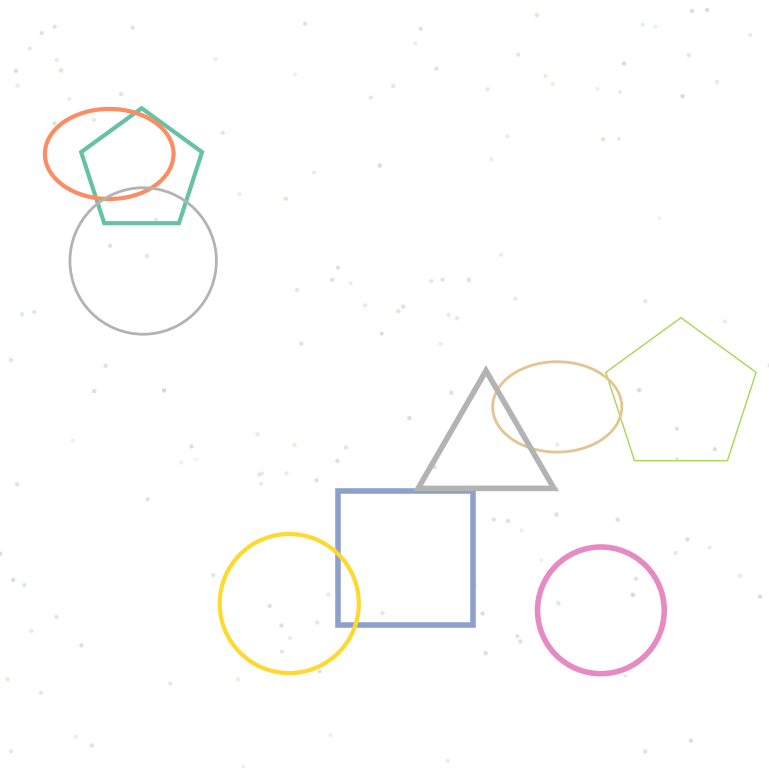[{"shape": "pentagon", "thickness": 1.5, "radius": 0.41, "center": [0.184, 0.777]}, {"shape": "oval", "thickness": 1.5, "radius": 0.42, "center": [0.142, 0.8]}, {"shape": "square", "thickness": 2, "radius": 0.44, "center": [0.527, 0.275]}, {"shape": "circle", "thickness": 2, "radius": 0.41, "center": [0.78, 0.207]}, {"shape": "pentagon", "thickness": 0.5, "radius": 0.51, "center": [0.884, 0.485]}, {"shape": "circle", "thickness": 1.5, "radius": 0.45, "center": [0.376, 0.216]}, {"shape": "oval", "thickness": 1, "radius": 0.42, "center": [0.724, 0.472]}, {"shape": "triangle", "thickness": 2, "radius": 0.51, "center": [0.631, 0.417]}, {"shape": "circle", "thickness": 1, "radius": 0.48, "center": [0.186, 0.661]}]